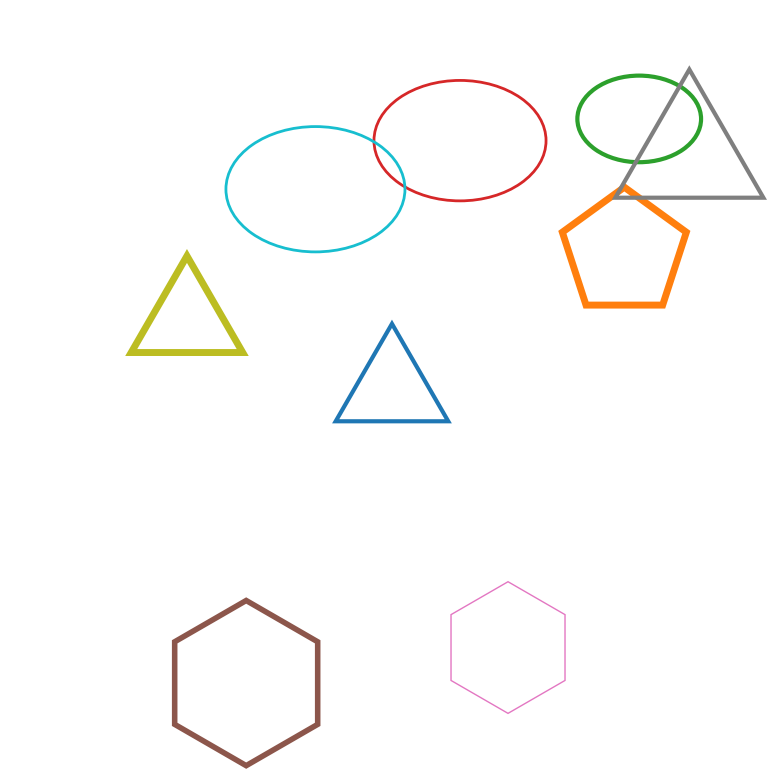[{"shape": "triangle", "thickness": 1.5, "radius": 0.42, "center": [0.509, 0.495]}, {"shape": "pentagon", "thickness": 2.5, "radius": 0.42, "center": [0.811, 0.672]}, {"shape": "oval", "thickness": 1.5, "radius": 0.4, "center": [0.83, 0.846]}, {"shape": "oval", "thickness": 1, "radius": 0.56, "center": [0.597, 0.817]}, {"shape": "hexagon", "thickness": 2, "radius": 0.54, "center": [0.32, 0.113]}, {"shape": "hexagon", "thickness": 0.5, "radius": 0.43, "center": [0.66, 0.159]}, {"shape": "triangle", "thickness": 1.5, "radius": 0.56, "center": [0.895, 0.799]}, {"shape": "triangle", "thickness": 2.5, "radius": 0.42, "center": [0.243, 0.584]}, {"shape": "oval", "thickness": 1, "radius": 0.58, "center": [0.41, 0.754]}]